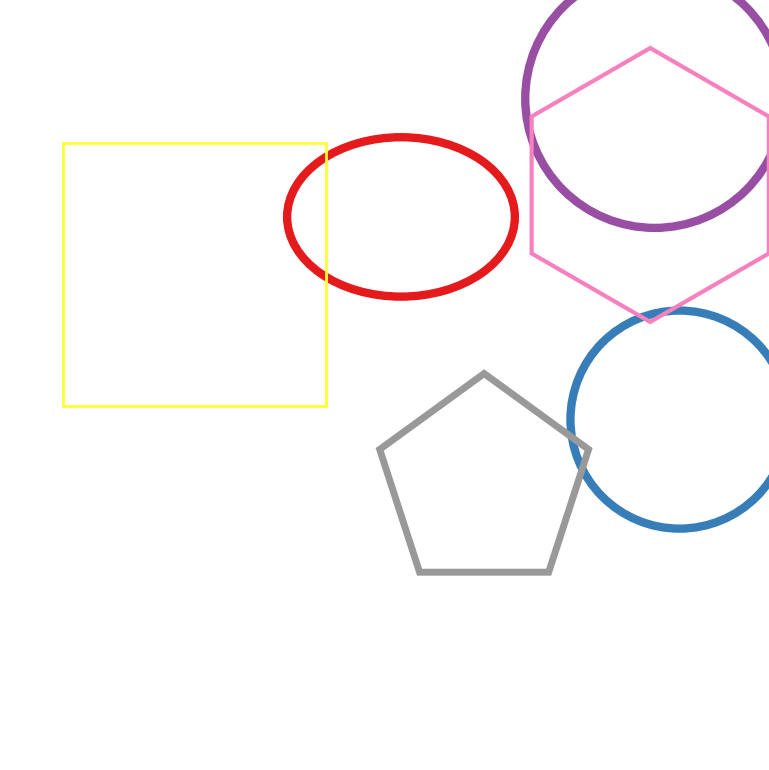[{"shape": "oval", "thickness": 3, "radius": 0.74, "center": [0.521, 0.718]}, {"shape": "circle", "thickness": 3, "radius": 0.71, "center": [0.882, 0.455]}, {"shape": "circle", "thickness": 3, "radius": 0.84, "center": [0.85, 0.872]}, {"shape": "square", "thickness": 1, "radius": 0.85, "center": [0.253, 0.643]}, {"shape": "hexagon", "thickness": 1.5, "radius": 0.89, "center": [0.844, 0.76]}, {"shape": "pentagon", "thickness": 2.5, "radius": 0.71, "center": [0.629, 0.372]}]